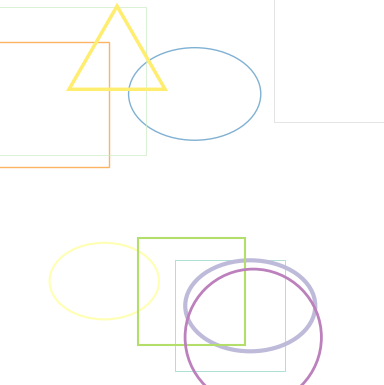[{"shape": "square", "thickness": 0.5, "radius": 0.72, "center": [0.597, 0.18]}, {"shape": "oval", "thickness": 1.5, "radius": 0.71, "center": [0.271, 0.27]}, {"shape": "oval", "thickness": 3, "radius": 0.84, "center": [0.65, 0.206]}, {"shape": "oval", "thickness": 1, "radius": 0.86, "center": [0.506, 0.756]}, {"shape": "square", "thickness": 1, "radius": 0.81, "center": [0.122, 0.729]}, {"shape": "square", "thickness": 1.5, "radius": 0.69, "center": [0.497, 0.243]}, {"shape": "square", "thickness": 0.5, "radius": 0.83, "center": [0.878, 0.848]}, {"shape": "circle", "thickness": 2, "radius": 0.89, "center": [0.658, 0.124]}, {"shape": "square", "thickness": 0.5, "radius": 0.96, "center": [0.189, 0.79]}, {"shape": "triangle", "thickness": 2.5, "radius": 0.72, "center": [0.304, 0.84]}]